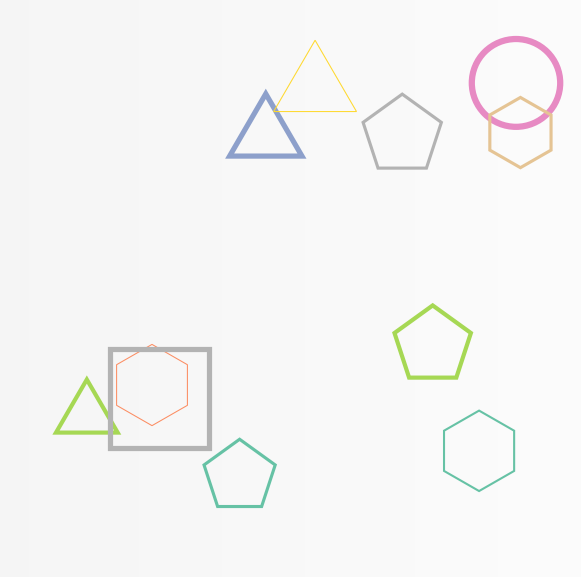[{"shape": "hexagon", "thickness": 1, "radius": 0.35, "center": [0.824, 0.218]}, {"shape": "pentagon", "thickness": 1.5, "radius": 0.32, "center": [0.412, 0.174]}, {"shape": "hexagon", "thickness": 0.5, "radius": 0.35, "center": [0.262, 0.332]}, {"shape": "triangle", "thickness": 2.5, "radius": 0.36, "center": [0.457, 0.765]}, {"shape": "circle", "thickness": 3, "radius": 0.38, "center": [0.888, 0.856]}, {"shape": "triangle", "thickness": 2, "radius": 0.31, "center": [0.149, 0.281]}, {"shape": "pentagon", "thickness": 2, "radius": 0.35, "center": [0.744, 0.401]}, {"shape": "triangle", "thickness": 0.5, "radius": 0.41, "center": [0.542, 0.847]}, {"shape": "hexagon", "thickness": 1.5, "radius": 0.3, "center": [0.895, 0.77]}, {"shape": "square", "thickness": 2.5, "radius": 0.43, "center": [0.274, 0.309]}, {"shape": "pentagon", "thickness": 1.5, "radius": 0.35, "center": [0.692, 0.765]}]